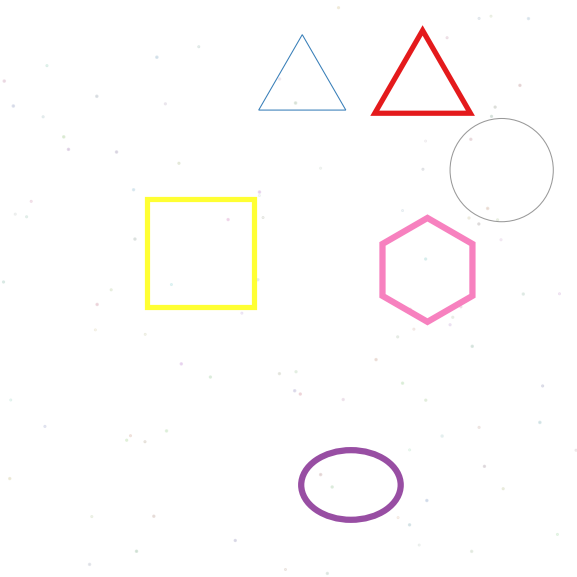[{"shape": "triangle", "thickness": 2.5, "radius": 0.48, "center": [0.732, 0.851]}, {"shape": "triangle", "thickness": 0.5, "radius": 0.44, "center": [0.523, 0.852]}, {"shape": "oval", "thickness": 3, "radius": 0.43, "center": [0.608, 0.159]}, {"shape": "square", "thickness": 2.5, "radius": 0.47, "center": [0.347, 0.561]}, {"shape": "hexagon", "thickness": 3, "radius": 0.45, "center": [0.74, 0.532]}, {"shape": "circle", "thickness": 0.5, "radius": 0.45, "center": [0.869, 0.705]}]